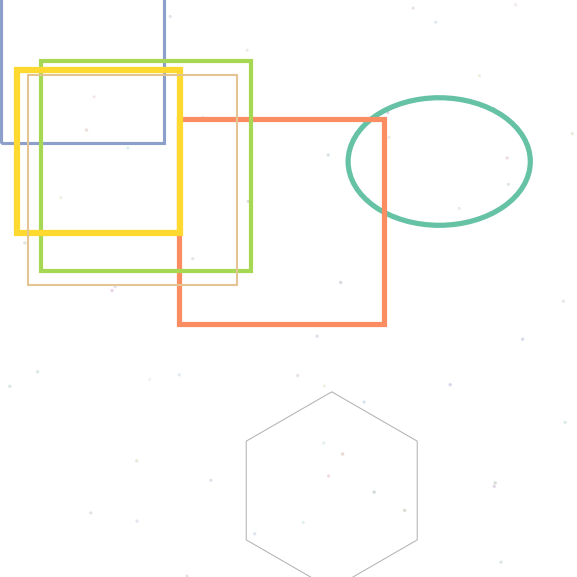[{"shape": "oval", "thickness": 2.5, "radius": 0.79, "center": [0.761, 0.719]}, {"shape": "square", "thickness": 2.5, "radius": 0.89, "center": [0.487, 0.615]}, {"shape": "square", "thickness": 1.5, "radius": 0.71, "center": [0.143, 0.893]}, {"shape": "square", "thickness": 2, "radius": 0.91, "center": [0.252, 0.712]}, {"shape": "square", "thickness": 3, "radius": 0.71, "center": [0.171, 0.737]}, {"shape": "square", "thickness": 1, "radius": 0.91, "center": [0.229, 0.687]}, {"shape": "hexagon", "thickness": 0.5, "radius": 0.85, "center": [0.574, 0.15]}]